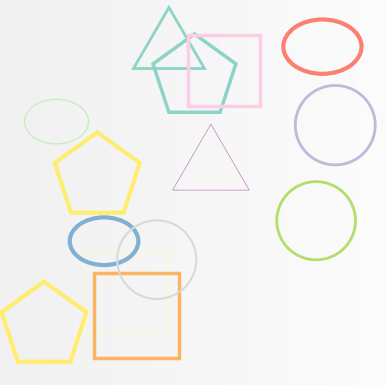[{"shape": "pentagon", "thickness": 2.5, "radius": 0.56, "center": [0.502, 0.799]}, {"shape": "triangle", "thickness": 2, "radius": 0.53, "center": [0.436, 0.875]}, {"shape": "square", "thickness": 0.5, "radius": 0.53, "center": [0.322, 0.245]}, {"shape": "circle", "thickness": 2, "radius": 0.52, "center": [0.865, 0.675]}, {"shape": "oval", "thickness": 3, "radius": 0.5, "center": [0.832, 0.879]}, {"shape": "oval", "thickness": 3, "radius": 0.44, "center": [0.269, 0.373]}, {"shape": "square", "thickness": 2.5, "radius": 0.55, "center": [0.353, 0.181]}, {"shape": "circle", "thickness": 2, "radius": 0.51, "center": [0.816, 0.427]}, {"shape": "square", "thickness": 2.5, "radius": 0.46, "center": [0.579, 0.816]}, {"shape": "circle", "thickness": 1.5, "radius": 0.51, "center": [0.404, 0.326]}, {"shape": "triangle", "thickness": 0.5, "radius": 0.57, "center": [0.544, 0.563]}, {"shape": "oval", "thickness": 1, "radius": 0.41, "center": [0.146, 0.684]}, {"shape": "pentagon", "thickness": 3, "radius": 0.58, "center": [0.251, 0.541]}, {"shape": "pentagon", "thickness": 3, "radius": 0.58, "center": [0.114, 0.154]}]